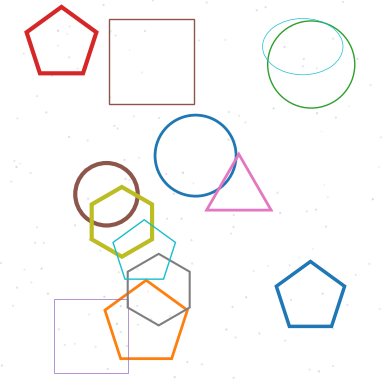[{"shape": "pentagon", "thickness": 2.5, "radius": 0.47, "center": [0.806, 0.228]}, {"shape": "circle", "thickness": 2, "radius": 0.53, "center": [0.508, 0.596]}, {"shape": "pentagon", "thickness": 2, "radius": 0.56, "center": [0.38, 0.16]}, {"shape": "circle", "thickness": 1, "radius": 0.57, "center": [0.808, 0.832]}, {"shape": "pentagon", "thickness": 3, "radius": 0.48, "center": [0.16, 0.887]}, {"shape": "square", "thickness": 0.5, "radius": 0.48, "center": [0.237, 0.127]}, {"shape": "square", "thickness": 1, "radius": 0.55, "center": [0.394, 0.84]}, {"shape": "circle", "thickness": 3, "radius": 0.41, "center": [0.277, 0.495]}, {"shape": "triangle", "thickness": 2, "radius": 0.48, "center": [0.62, 0.503]}, {"shape": "hexagon", "thickness": 1.5, "radius": 0.46, "center": [0.412, 0.248]}, {"shape": "hexagon", "thickness": 3, "radius": 0.45, "center": [0.317, 0.424]}, {"shape": "oval", "thickness": 0.5, "radius": 0.52, "center": [0.786, 0.879]}, {"shape": "pentagon", "thickness": 1, "radius": 0.43, "center": [0.375, 0.344]}]